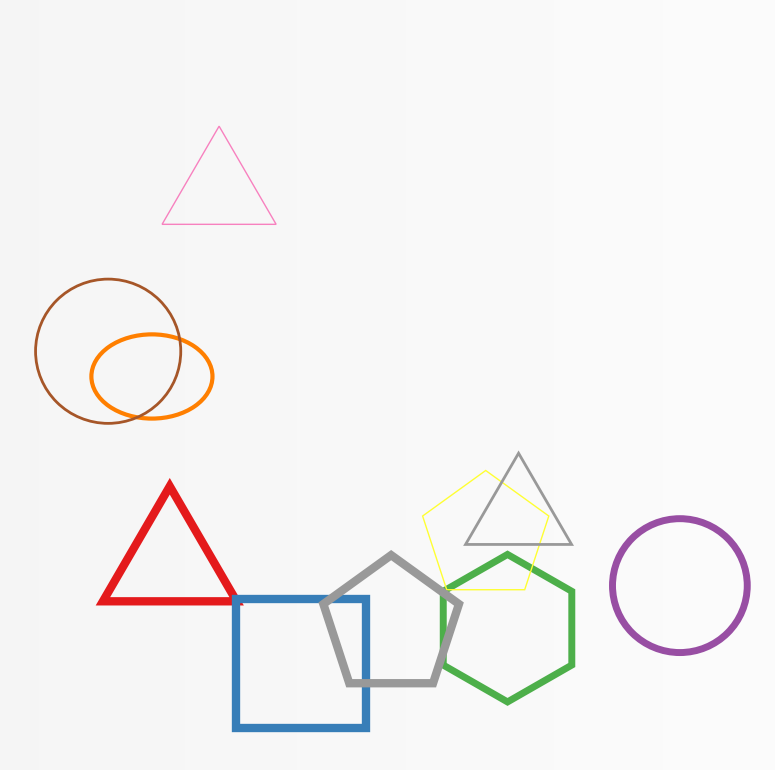[{"shape": "triangle", "thickness": 3, "radius": 0.5, "center": [0.219, 0.269]}, {"shape": "square", "thickness": 3, "radius": 0.42, "center": [0.388, 0.138]}, {"shape": "hexagon", "thickness": 2.5, "radius": 0.48, "center": [0.655, 0.184]}, {"shape": "circle", "thickness": 2.5, "radius": 0.43, "center": [0.877, 0.239]}, {"shape": "oval", "thickness": 1.5, "radius": 0.39, "center": [0.196, 0.511]}, {"shape": "pentagon", "thickness": 0.5, "radius": 0.43, "center": [0.627, 0.303]}, {"shape": "circle", "thickness": 1, "radius": 0.47, "center": [0.14, 0.544]}, {"shape": "triangle", "thickness": 0.5, "radius": 0.42, "center": [0.283, 0.751]}, {"shape": "triangle", "thickness": 1, "radius": 0.39, "center": [0.669, 0.332]}, {"shape": "pentagon", "thickness": 3, "radius": 0.46, "center": [0.505, 0.187]}]